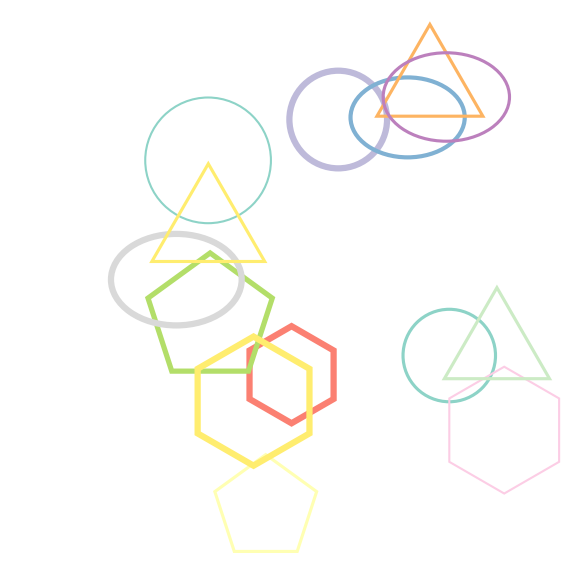[{"shape": "circle", "thickness": 1.5, "radius": 0.4, "center": [0.778, 0.384]}, {"shape": "circle", "thickness": 1, "radius": 0.54, "center": [0.36, 0.721]}, {"shape": "pentagon", "thickness": 1.5, "radius": 0.46, "center": [0.46, 0.119]}, {"shape": "circle", "thickness": 3, "radius": 0.42, "center": [0.586, 0.792]}, {"shape": "hexagon", "thickness": 3, "radius": 0.42, "center": [0.505, 0.35]}, {"shape": "oval", "thickness": 2, "radius": 0.49, "center": [0.706, 0.796]}, {"shape": "triangle", "thickness": 1.5, "radius": 0.53, "center": [0.744, 0.851]}, {"shape": "pentagon", "thickness": 2.5, "radius": 0.57, "center": [0.364, 0.448]}, {"shape": "hexagon", "thickness": 1, "radius": 0.55, "center": [0.873, 0.254]}, {"shape": "oval", "thickness": 3, "radius": 0.57, "center": [0.305, 0.515]}, {"shape": "oval", "thickness": 1.5, "radius": 0.55, "center": [0.773, 0.831]}, {"shape": "triangle", "thickness": 1.5, "radius": 0.53, "center": [0.86, 0.396]}, {"shape": "hexagon", "thickness": 3, "radius": 0.56, "center": [0.439, 0.305]}, {"shape": "triangle", "thickness": 1.5, "radius": 0.56, "center": [0.361, 0.603]}]